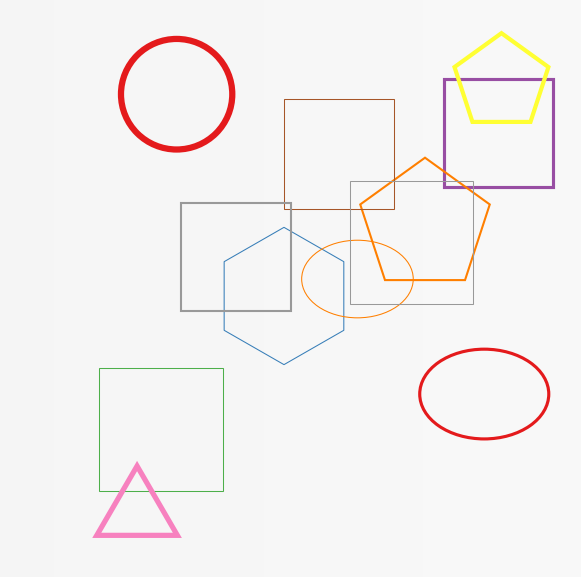[{"shape": "oval", "thickness": 1.5, "radius": 0.56, "center": [0.833, 0.317]}, {"shape": "circle", "thickness": 3, "radius": 0.48, "center": [0.304, 0.836]}, {"shape": "hexagon", "thickness": 0.5, "radius": 0.59, "center": [0.489, 0.487]}, {"shape": "square", "thickness": 0.5, "radius": 0.53, "center": [0.276, 0.255]}, {"shape": "square", "thickness": 1.5, "radius": 0.47, "center": [0.858, 0.769]}, {"shape": "oval", "thickness": 0.5, "radius": 0.48, "center": [0.615, 0.516]}, {"shape": "pentagon", "thickness": 1, "radius": 0.59, "center": [0.731, 0.609]}, {"shape": "pentagon", "thickness": 2, "radius": 0.42, "center": [0.863, 0.857]}, {"shape": "square", "thickness": 0.5, "radius": 0.47, "center": [0.583, 0.733]}, {"shape": "triangle", "thickness": 2.5, "radius": 0.4, "center": [0.236, 0.112]}, {"shape": "square", "thickness": 1, "radius": 0.47, "center": [0.406, 0.554]}, {"shape": "square", "thickness": 0.5, "radius": 0.53, "center": [0.708, 0.579]}]